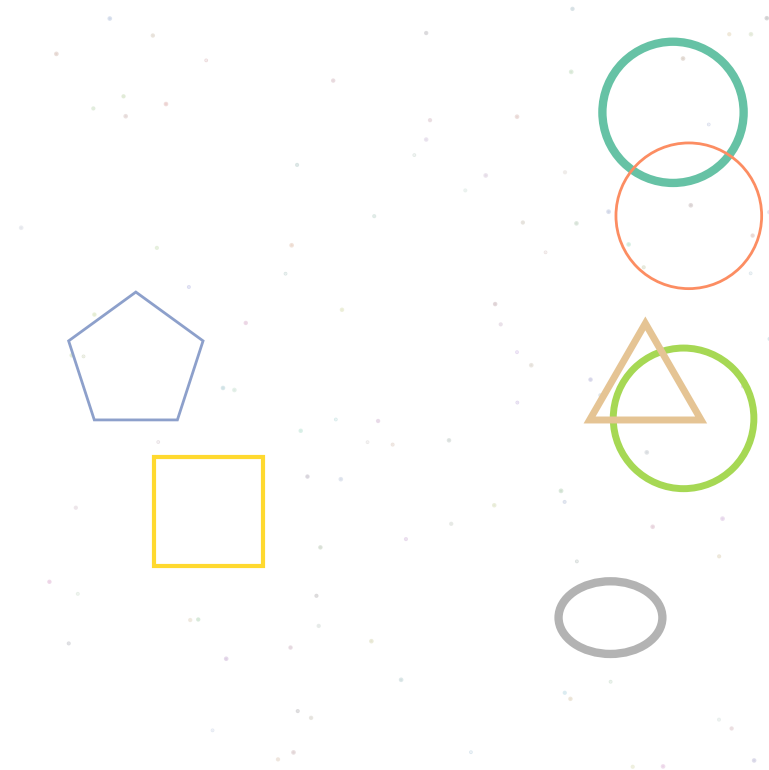[{"shape": "circle", "thickness": 3, "radius": 0.46, "center": [0.874, 0.854]}, {"shape": "circle", "thickness": 1, "radius": 0.47, "center": [0.895, 0.72]}, {"shape": "pentagon", "thickness": 1, "radius": 0.46, "center": [0.176, 0.529]}, {"shape": "circle", "thickness": 2.5, "radius": 0.46, "center": [0.888, 0.457]}, {"shape": "square", "thickness": 1.5, "radius": 0.35, "center": [0.271, 0.336]}, {"shape": "triangle", "thickness": 2.5, "radius": 0.42, "center": [0.838, 0.496]}, {"shape": "oval", "thickness": 3, "radius": 0.34, "center": [0.793, 0.198]}]